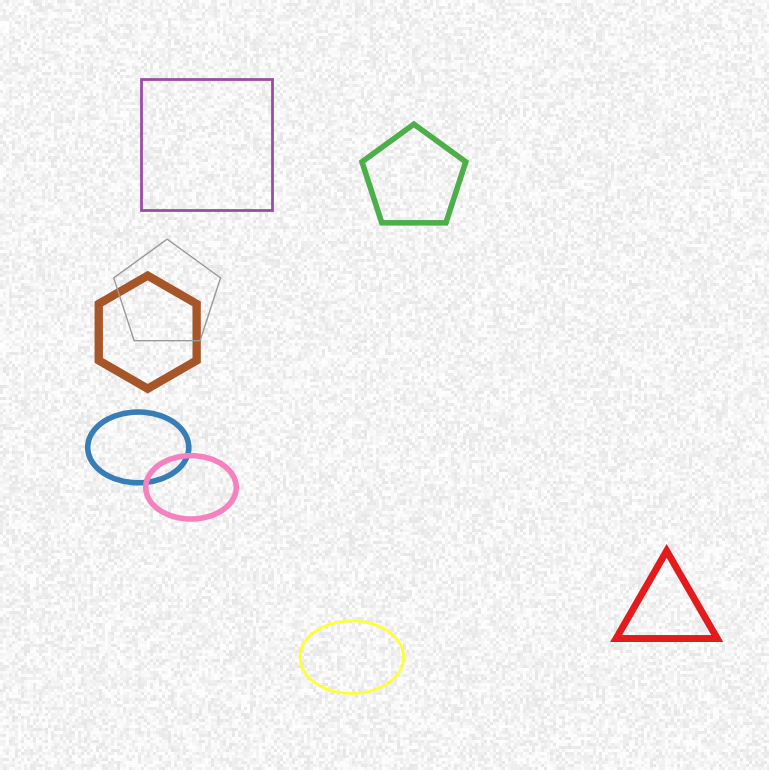[{"shape": "triangle", "thickness": 2.5, "radius": 0.38, "center": [0.866, 0.209]}, {"shape": "oval", "thickness": 2, "radius": 0.33, "center": [0.18, 0.419]}, {"shape": "pentagon", "thickness": 2, "radius": 0.35, "center": [0.537, 0.768]}, {"shape": "square", "thickness": 1, "radius": 0.43, "center": [0.268, 0.813]}, {"shape": "oval", "thickness": 1, "radius": 0.34, "center": [0.457, 0.147]}, {"shape": "hexagon", "thickness": 3, "radius": 0.37, "center": [0.192, 0.569]}, {"shape": "oval", "thickness": 2, "radius": 0.29, "center": [0.248, 0.367]}, {"shape": "pentagon", "thickness": 0.5, "radius": 0.36, "center": [0.217, 0.617]}]